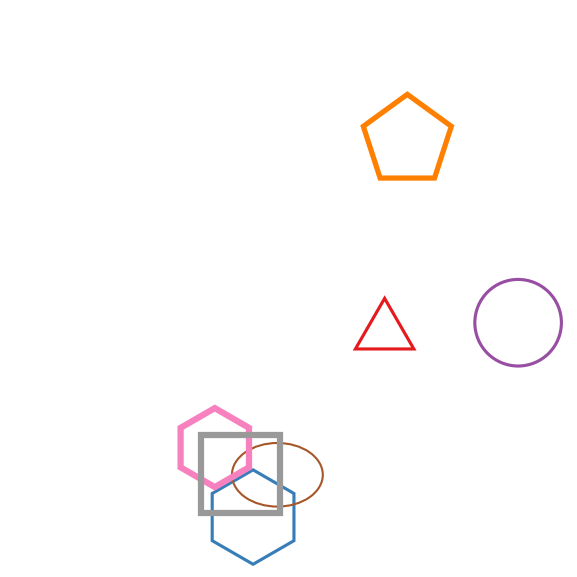[{"shape": "triangle", "thickness": 1.5, "radius": 0.29, "center": [0.666, 0.424]}, {"shape": "hexagon", "thickness": 1.5, "radius": 0.41, "center": [0.438, 0.104]}, {"shape": "circle", "thickness": 1.5, "radius": 0.37, "center": [0.897, 0.44]}, {"shape": "pentagon", "thickness": 2.5, "radius": 0.4, "center": [0.705, 0.756]}, {"shape": "oval", "thickness": 1, "radius": 0.39, "center": [0.48, 0.177]}, {"shape": "hexagon", "thickness": 3, "radius": 0.34, "center": [0.372, 0.224]}, {"shape": "square", "thickness": 3, "radius": 0.34, "center": [0.417, 0.178]}]